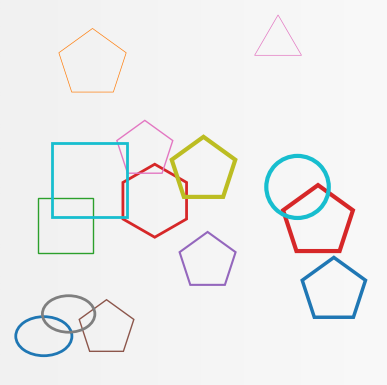[{"shape": "pentagon", "thickness": 2.5, "radius": 0.43, "center": [0.862, 0.245]}, {"shape": "oval", "thickness": 2, "radius": 0.36, "center": [0.113, 0.127]}, {"shape": "pentagon", "thickness": 0.5, "radius": 0.46, "center": [0.239, 0.835]}, {"shape": "square", "thickness": 1, "radius": 0.35, "center": [0.17, 0.414]}, {"shape": "pentagon", "thickness": 3, "radius": 0.47, "center": [0.821, 0.425]}, {"shape": "hexagon", "thickness": 2, "radius": 0.47, "center": [0.399, 0.479]}, {"shape": "pentagon", "thickness": 1.5, "radius": 0.38, "center": [0.536, 0.322]}, {"shape": "pentagon", "thickness": 1, "radius": 0.37, "center": [0.275, 0.147]}, {"shape": "pentagon", "thickness": 1, "radius": 0.38, "center": [0.374, 0.611]}, {"shape": "triangle", "thickness": 0.5, "radius": 0.35, "center": [0.718, 0.891]}, {"shape": "oval", "thickness": 2, "radius": 0.34, "center": [0.177, 0.184]}, {"shape": "pentagon", "thickness": 3, "radius": 0.43, "center": [0.525, 0.558]}, {"shape": "square", "thickness": 2, "radius": 0.48, "center": [0.231, 0.533]}, {"shape": "circle", "thickness": 3, "radius": 0.4, "center": [0.768, 0.514]}]